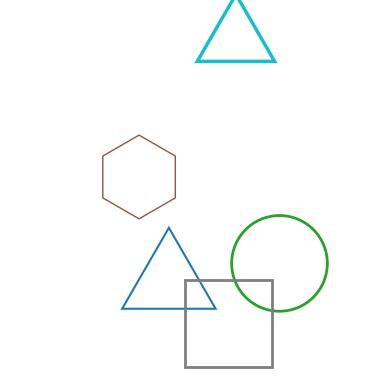[{"shape": "triangle", "thickness": 1.5, "radius": 0.7, "center": [0.439, 0.268]}, {"shape": "circle", "thickness": 2, "radius": 0.62, "center": [0.726, 0.316]}, {"shape": "hexagon", "thickness": 1, "radius": 0.54, "center": [0.361, 0.54]}, {"shape": "square", "thickness": 2, "radius": 0.56, "center": [0.593, 0.16]}, {"shape": "triangle", "thickness": 2.5, "radius": 0.58, "center": [0.613, 0.899]}]